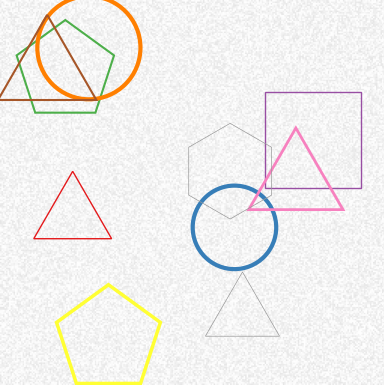[{"shape": "triangle", "thickness": 1, "radius": 0.58, "center": [0.189, 0.438]}, {"shape": "circle", "thickness": 3, "radius": 0.54, "center": [0.609, 0.409]}, {"shape": "pentagon", "thickness": 1.5, "radius": 0.67, "center": [0.17, 0.815]}, {"shape": "square", "thickness": 1, "radius": 0.62, "center": [0.812, 0.636]}, {"shape": "circle", "thickness": 3, "radius": 0.67, "center": [0.231, 0.876]}, {"shape": "pentagon", "thickness": 2.5, "radius": 0.71, "center": [0.282, 0.119]}, {"shape": "triangle", "thickness": 1.5, "radius": 0.74, "center": [0.123, 0.814]}, {"shape": "triangle", "thickness": 2, "radius": 0.71, "center": [0.768, 0.526]}, {"shape": "hexagon", "thickness": 0.5, "radius": 0.62, "center": [0.598, 0.555]}, {"shape": "triangle", "thickness": 0.5, "radius": 0.56, "center": [0.63, 0.182]}]